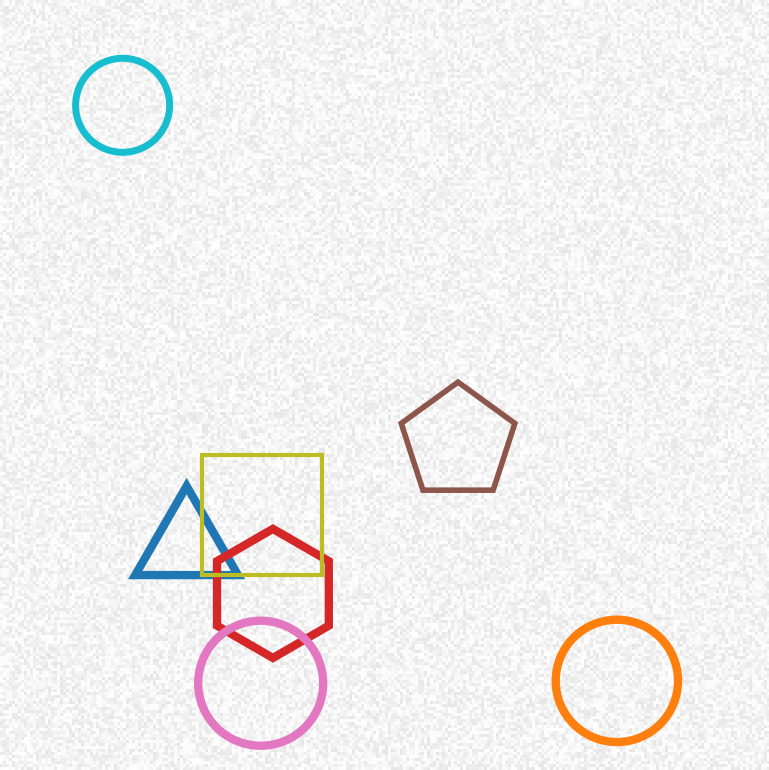[{"shape": "triangle", "thickness": 3, "radius": 0.39, "center": [0.242, 0.292]}, {"shape": "circle", "thickness": 3, "radius": 0.4, "center": [0.801, 0.116]}, {"shape": "hexagon", "thickness": 3, "radius": 0.42, "center": [0.354, 0.229]}, {"shape": "pentagon", "thickness": 2, "radius": 0.39, "center": [0.595, 0.426]}, {"shape": "circle", "thickness": 3, "radius": 0.41, "center": [0.339, 0.113]}, {"shape": "square", "thickness": 1.5, "radius": 0.39, "center": [0.34, 0.331]}, {"shape": "circle", "thickness": 2.5, "radius": 0.31, "center": [0.159, 0.863]}]